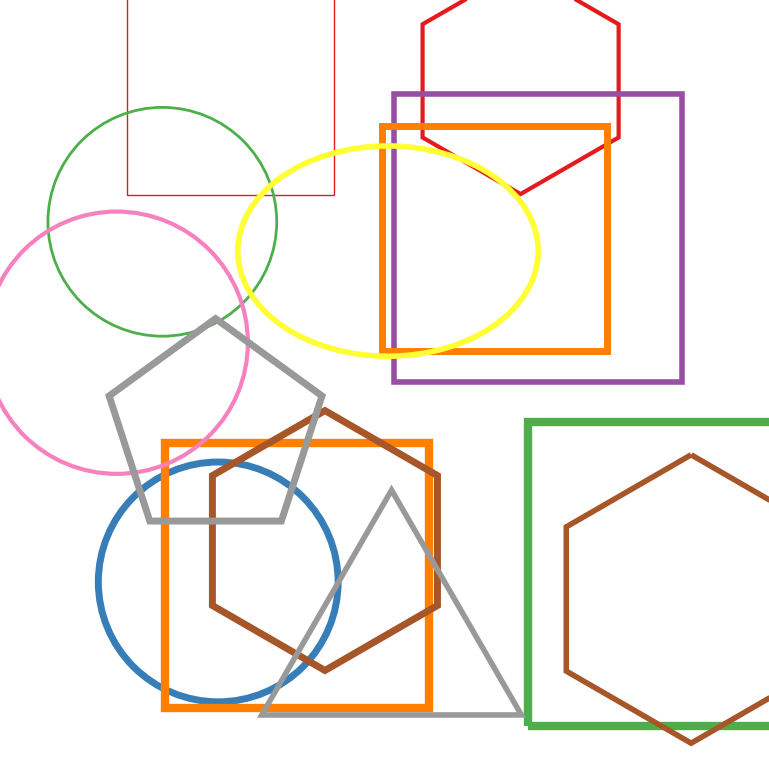[{"shape": "hexagon", "thickness": 1.5, "radius": 0.74, "center": [0.676, 0.895]}, {"shape": "square", "thickness": 0.5, "radius": 0.67, "center": [0.3, 0.881]}, {"shape": "circle", "thickness": 2.5, "radius": 0.78, "center": [0.283, 0.244]}, {"shape": "square", "thickness": 3, "radius": 0.98, "center": [0.883, 0.254]}, {"shape": "circle", "thickness": 1, "radius": 0.74, "center": [0.211, 0.712]}, {"shape": "square", "thickness": 2, "radius": 0.94, "center": [0.699, 0.691]}, {"shape": "square", "thickness": 3, "radius": 0.86, "center": [0.386, 0.253]}, {"shape": "square", "thickness": 2.5, "radius": 0.73, "center": [0.642, 0.69]}, {"shape": "oval", "thickness": 2, "radius": 0.98, "center": [0.504, 0.674]}, {"shape": "hexagon", "thickness": 2, "radius": 0.94, "center": [0.898, 0.222]}, {"shape": "hexagon", "thickness": 2.5, "radius": 0.84, "center": [0.422, 0.298]}, {"shape": "circle", "thickness": 1.5, "radius": 0.85, "center": [0.152, 0.555]}, {"shape": "triangle", "thickness": 2, "radius": 0.97, "center": [0.509, 0.169]}, {"shape": "pentagon", "thickness": 2.5, "radius": 0.73, "center": [0.28, 0.441]}]